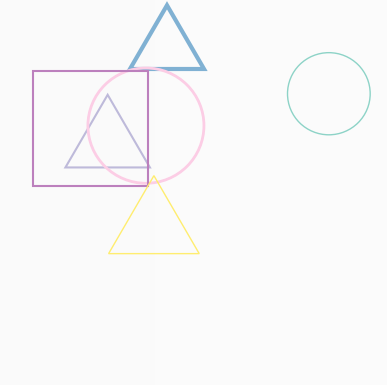[{"shape": "circle", "thickness": 1, "radius": 0.53, "center": [0.849, 0.757]}, {"shape": "triangle", "thickness": 1.5, "radius": 0.63, "center": [0.278, 0.628]}, {"shape": "triangle", "thickness": 3, "radius": 0.55, "center": [0.431, 0.876]}, {"shape": "circle", "thickness": 2, "radius": 0.75, "center": [0.377, 0.674]}, {"shape": "square", "thickness": 1.5, "radius": 0.74, "center": [0.233, 0.667]}, {"shape": "triangle", "thickness": 1, "radius": 0.68, "center": [0.397, 0.409]}]